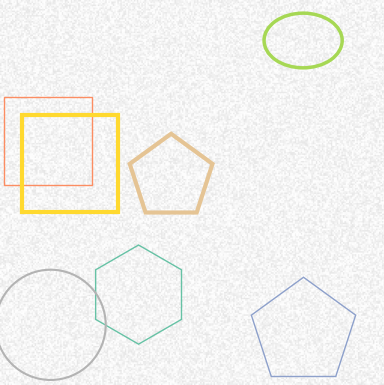[{"shape": "hexagon", "thickness": 1, "radius": 0.64, "center": [0.36, 0.235]}, {"shape": "square", "thickness": 1, "radius": 0.57, "center": [0.125, 0.633]}, {"shape": "pentagon", "thickness": 1, "radius": 0.71, "center": [0.788, 0.137]}, {"shape": "oval", "thickness": 2.5, "radius": 0.51, "center": [0.787, 0.895]}, {"shape": "square", "thickness": 3, "radius": 0.62, "center": [0.181, 0.575]}, {"shape": "pentagon", "thickness": 3, "radius": 0.57, "center": [0.444, 0.539]}, {"shape": "circle", "thickness": 1.5, "radius": 0.72, "center": [0.131, 0.156]}]